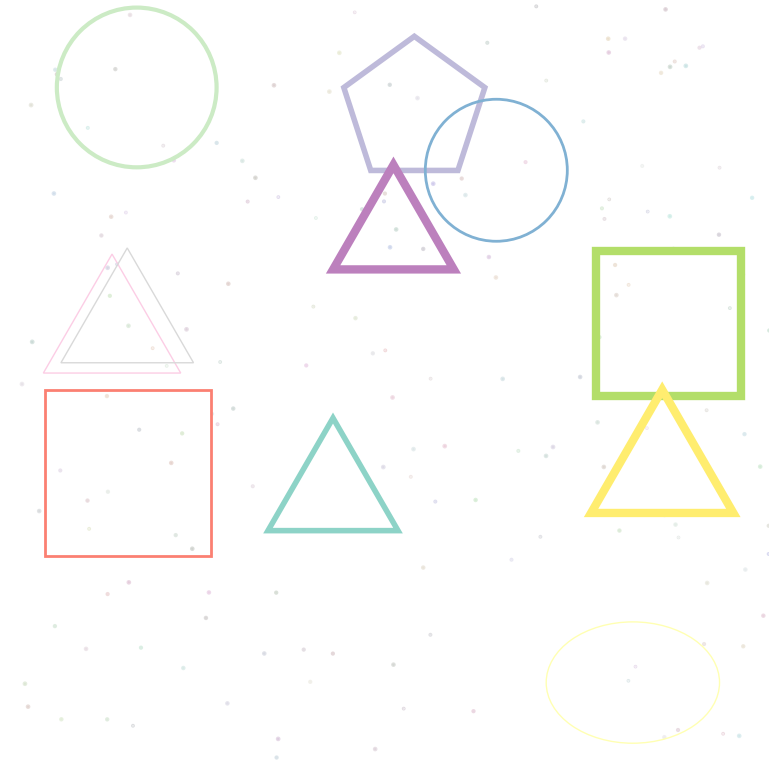[{"shape": "triangle", "thickness": 2, "radius": 0.49, "center": [0.432, 0.36]}, {"shape": "oval", "thickness": 0.5, "radius": 0.56, "center": [0.822, 0.114]}, {"shape": "pentagon", "thickness": 2, "radius": 0.48, "center": [0.538, 0.857]}, {"shape": "square", "thickness": 1, "radius": 0.54, "center": [0.167, 0.386]}, {"shape": "circle", "thickness": 1, "radius": 0.46, "center": [0.645, 0.779]}, {"shape": "square", "thickness": 3, "radius": 0.47, "center": [0.868, 0.579]}, {"shape": "triangle", "thickness": 0.5, "radius": 0.51, "center": [0.146, 0.567]}, {"shape": "triangle", "thickness": 0.5, "radius": 0.5, "center": [0.165, 0.579]}, {"shape": "triangle", "thickness": 3, "radius": 0.45, "center": [0.511, 0.695]}, {"shape": "circle", "thickness": 1.5, "radius": 0.52, "center": [0.178, 0.886]}, {"shape": "triangle", "thickness": 3, "radius": 0.53, "center": [0.86, 0.387]}]